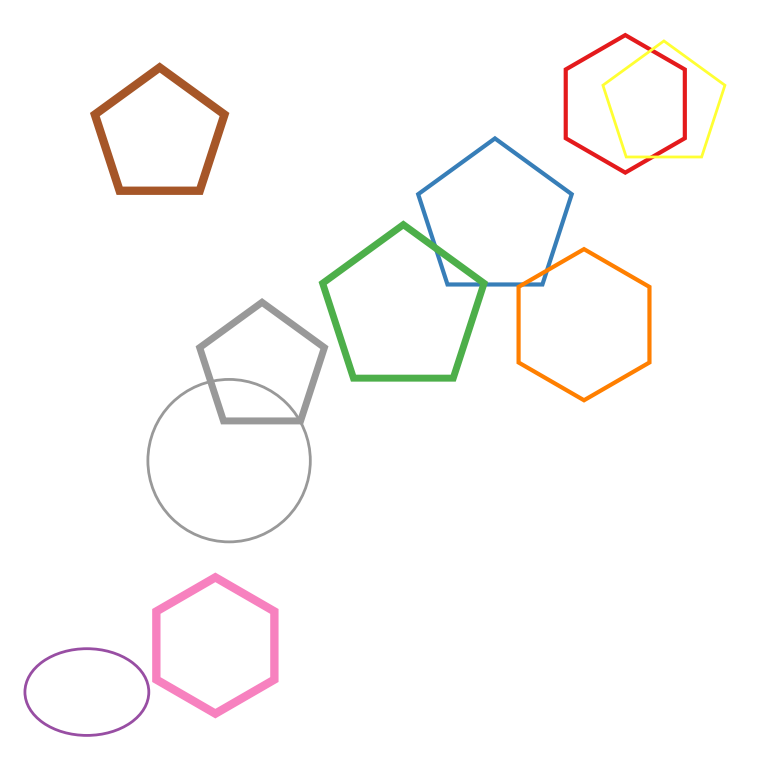[{"shape": "hexagon", "thickness": 1.5, "radius": 0.45, "center": [0.812, 0.865]}, {"shape": "pentagon", "thickness": 1.5, "radius": 0.52, "center": [0.643, 0.715]}, {"shape": "pentagon", "thickness": 2.5, "radius": 0.55, "center": [0.524, 0.598]}, {"shape": "oval", "thickness": 1, "radius": 0.4, "center": [0.113, 0.101]}, {"shape": "hexagon", "thickness": 1.5, "radius": 0.49, "center": [0.758, 0.578]}, {"shape": "pentagon", "thickness": 1, "radius": 0.42, "center": [0.862, 0.864]}, {"shape": "pentagon", "thickness": 3, "radius": 0.44, "center": [0.207, 0.824]}, {"shape": "hexagon", "thickness": 3, "radius": 0.44, "center": [0.28, 0.162]}, {"shape": "pentagon", "thickness": 2.5, "radius": 0.43, "center": [0.34, 0.522]}, {"shape": "circle", "thickness": 1, "radius": 0.53, "center": [0.298, 0.402]}]